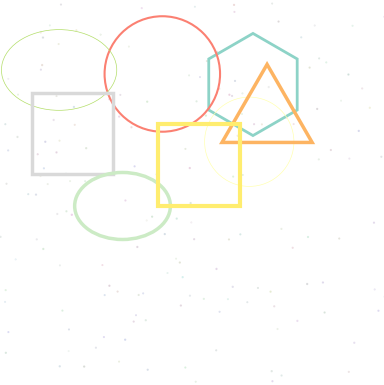[{"shape": "hexagon", "thickness": 2, "radius": 0.66, "center": [0.657, 0.781]}, {"shape": "circle", "thickness": 0.5, "radius": 0.58, "center": [0.647, 0.632]}, {"shape": "circle", "thickness": 1.5, "radius": 0.75, "center": [0.422, 0.808]}, {"shape": "triangle", "thickness": 2.5, "radius": 0.68, "center": [0.694, 0.698]}, {"shape": "oval", "thickness": 0.5, "radius": 0.75, "center": [0.153, 0.818]}, {"shape": "square", "thickness": 2.5, "radius": 0.53, "center": [0.188, 0.653]}, {"shape": "oval", "thickness": 2.5, "radius": 0.62, "center": [0.318, 0.465]}, {"shape": "square", "thickness": 3, "radius": 0.53, "center": [0.516, 0.57]}]